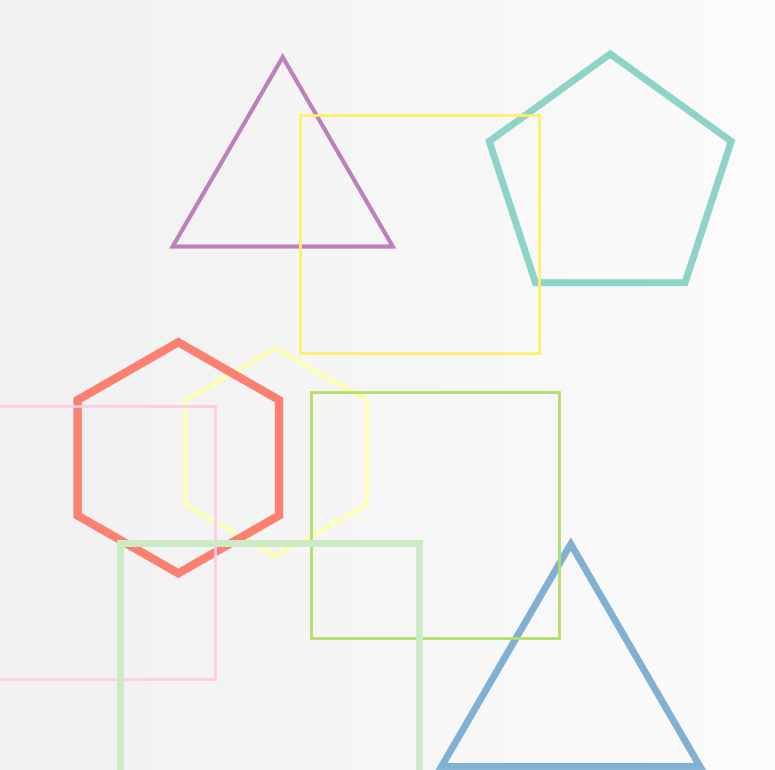[{"shape": "pentagon", "thickness": 2.5, "radius": 0.82, "center": [0.787, 0.766]}, {"shape": "hexagon", "thickness": 1.5, "radius": 0.68, "center": [0.356, 0.413]}, {"shape": "hexagon", "thickness": 3, "radius": 0.75, "center": [0.23, 0.405]}, {"shape": "triangle", "thickness": 2.5, "radius": 0.96, "center": [0.736, 0.101]}, {"shape": "square", "thickness": 1, "radius": 0.8, "center": [0.562, 0.331]}, {"shape": "square", "thickness": 1, "radius": 0.88, "center": [0.101, 0.295]}, {"shape": "triangle", "thickness": 1.5, "radius": 0.82, "center": [0.365, 0.762]}, {"shape": "square", "thickness": 2.5, "radius": 0.97, "center": [0.348, 0.102]}, {"shape": "square", "thickness": 1, "radius": 0.77, "center": [0.541, 0.696]}]